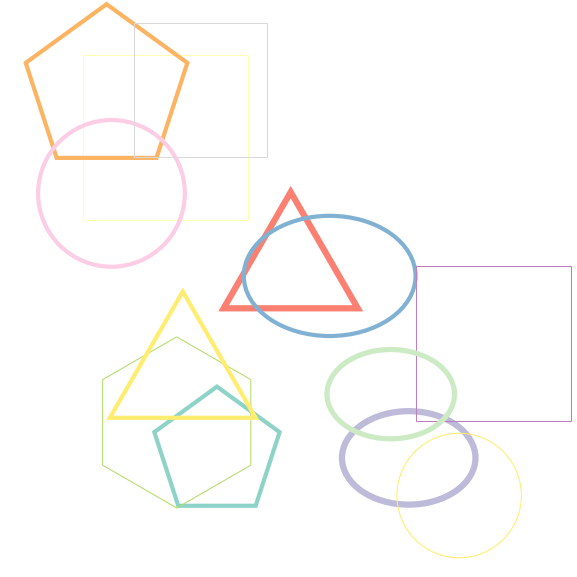[{"shape": "pentagon", "thickness": 2, "radius": 0.57, "center": [0.376, 0.216]}, {"shape": "square", "thickness": 0.5, "radius": 0.72, "center": [0.287, 0.761]}, {"shape": "oval", "thickness": 3, "radius": 0.58, "center": [0.708, 0.206]}, {"shape": "triangle", "thickness": 3, "radius": 0.67, "center": [0.503, 0.532]}, {"shape": "oval", "thickness": 2, "radius": 0.74, "center": [0.571, 0.521]}, {"shape": "pentagon", "thickness": 2, "radius": 0.74, "center": [0.185, 0.845]}, {"shape": "hexagon", "thickness": 0.5, "radius": 0.74, "center": [0.306, 0.268]}, {"shape": "circle", "thickness": 2, "radius": 0.64, "center": [0.193, 0.664]}, {"shape": "square", "thickness": 0.5, "radius": 0.58, "center": [0.347, 0.843]}, {"shape": "square", "thickness": 0.5, "radius": 0.67, "center": [0.855, 0.404]}, {"shape": "oval", "thickness": 2.5, "radius": 0.55, "center": [0.677, 0.317]}, {"shape": "circle", "thickness": 0.5, "radius": 0.54, "center": [0.795, 0.141]}, {"shape": "triangle", "thickness": 2, "radius": 0.73, "center": [0.316, 0.349]}]